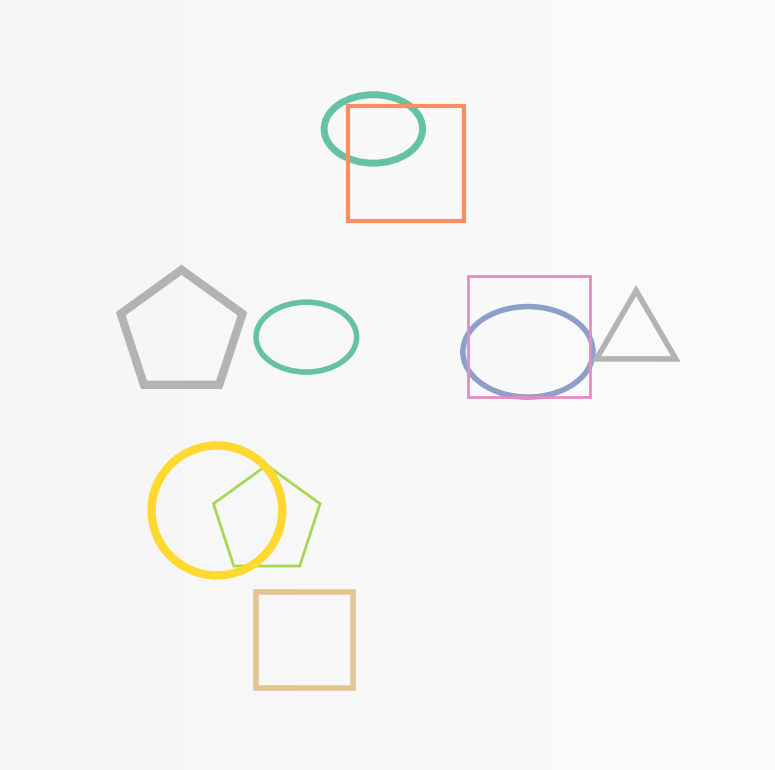[{"shape": "oval", "thickness": 2, "radius": 0.32, "center": [0.395, 0.562]}, {"shape": "oval", "thickness": 2.5, "radius": 0.32, "center": [0.482, 0.833]}, {"shape": "square", "thickness": 1.5, "radius": 0.37, "center": [0.524, 0.787]}, {"shape": "oval", "thickness": 2, "radius": 0.42, "center": [0.681, 0.543]}, {"shape": "square", "thickness": 1, "radius": 0.39, "center": [0.682, 0.564]}, {"shape": "pentagon", "thickness": 1, "radius": 0.36, "center": [0.344, 0.323]}, {"shape": "circle", "thickness": 3, "radius": 0.42, "center": [0.28, 0.337]}, {"shape": "square", "thickness": 2, "radius": 0.31, "center": [0.393, 0.169]}, {"shape": "pentagon", "thickness": 3, "radius": 0.41, "center": [0.234, 0.567]}, {"shape": "triangle", "thickness": 2, "radius": 0.3, "center": [0.821, 0.563]}]